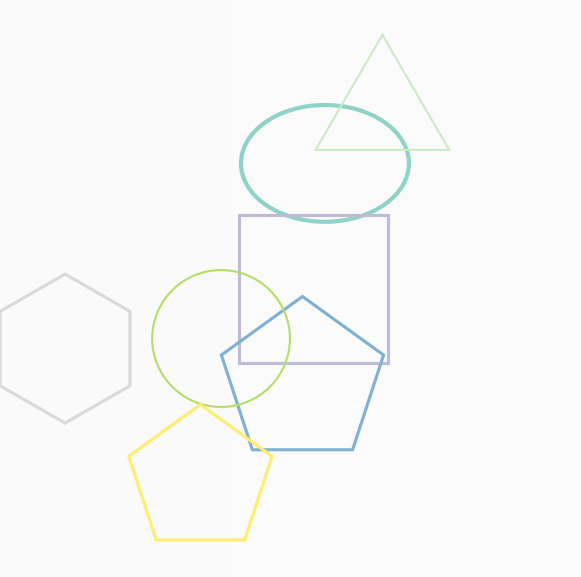[{"shape": "oval", "thickness": 2, "radius": 0.72, "center": [0.559, 0.716]}, {"shape": "square", "thickness": 1.5, "radius": 0.64, "center": [0.539, 0.498]}, {"shape": "pentagon", "thickness": 1.5, "radius": 0.73, "center": [0.52, 0.339]}, {"shape": "circle", "thickness": 1, "radius": 0.59, "center": [0.38, 0.413]}, {"shape": "hexagon", "thickness": 1.5, "radius": 0.64, "center": [0.112, 0.396]}, {"shape": "triangle", "thickness": 1, "radius": 0.66, "center": [0.658, 0.806]}, {"shape": "pentagon", "thickness": 1.5, "radius": 0.65, "center": [0.345, 0.169]}]